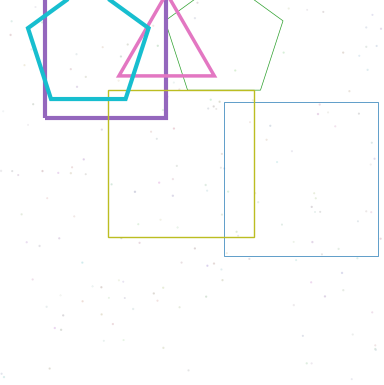[{"shape": "square", "thickness": 0.5, "radius": 1.0, "center": [0.782, 0.534]}, {"shape": "pentagon", "thickness": 0.5, "radius": 0.81, "center": [0.582, 0.896]}, {"shape": "square", "thickness": 3, "radius": 0.78, "center": [0.273, 0.85]}, {"shape": "triangle", "thickness": 2.5, "radius": 0.72, "center": [0.433, 0.874]}, {"shape": "square", "thickness": 1, "radius": 0.95, "center": [0.47, 0.575]}, {"shape": "pentagon", "thickness": 3, "radius": 0.82, "center": [0.229, 0.876]}]